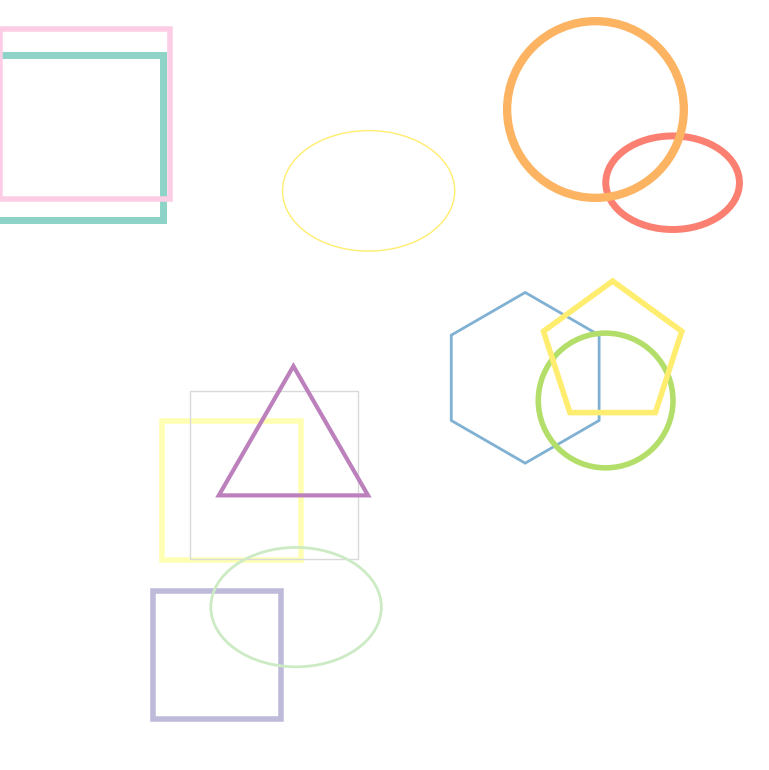[{"shape": "square", "thickness": 2.5, "radius": 0.54, "center": [0.105, 0.822]}, {"shape": "square", "thickness": 2, "radius": 0.45, "center": [0.301, 0.363]}, {"shape": "square", "thickness": 2, "radius": 0.42, "center": [0.282, 0.149]}, {"shape": "oval", "thickness": 2.5, "radius": 0.43, "center": [0.874, 0.763]}, {"shape": "hexagon", "thickness": 1, "radius": 0.55, "center": [0.682, 0.509]}, {"shape": "circle", "thickness": 3, "radius": 0.57, "center": [0.773, 0.858]}, {"shape": "circle", "thickness": 2, "radius": 0.44, "center": [0.787, 0.48]}, {"shape": "square", "thickness": 2, "radius": 0.55, "center": [0.111, 0.852]}, {"shape": "square", "thickness": 0.5, "radius": 0.54, "center": [0.356, 0.383]}, {"shape": "triangle", "thickness": 1.5, "radius": 0.56, "center": [0.381, 0.413]}, {"shape": "oval", "thickness": 1, "radius": 0.55, "center": [0.385, 0.212]}, {"shape": "oval", "thickness": 0.5, "radius": 0.56, "center": [0.479, 0.752]}, {"shape": "pentagon", "thickness": 2, "radius": 0.47, "center": [0.796, 0.541]}]